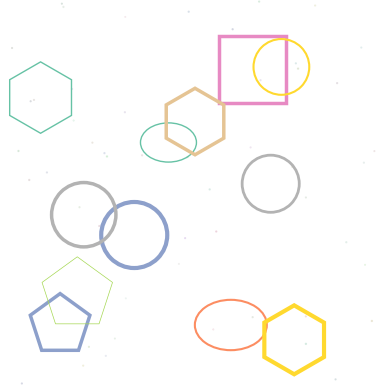[{"shape": "hexagon", "thickness": 1, "radius": 0.46, "center": [0.105, 0.747]}, {"shape": "oval", "thickness": 1, "radius": 0.36, "center": [0.438, 0.63]}, {"shape": "oval", "thickness": 1.5, "radius": 0.47, "center": [0.6, 0.156]}, {"shape": "pentagon", "thickness": 2.5, "radius": 0.41, "center": [0.156, 0.156]}, {"shape": "circle", "thickness": 3, "radius": 0.43, "center": [0.349, 0.39]}, {"shape": "square", "thickness": 2.5, "radius": 0.44, "center": [0.655, 0.819]}, {"shape": "pentagon", "thickness": 0.5, "radius": 0.48, "center": [0.201, 0.237]}, {"shape": "hexagon", "thickness": 3, "radius": 0.45, "center": [0.764, 0.117]}, {"shape": "circle", "thickness": 1.5, "radius": 0.36, "center": [0.731, 0.826]}, {"shape": "hexagon", "thickness": 2.5, "radius": 0.43, "center": [0.507, 0.684]}, {"shape": "circle", "thickness": 2, "radius": 0.37, "center": [0.703, 0.523]}, {"shape": "circle", "thickness": 2.5, "radius": 0.42, "center": [0.218, 0.442]}]